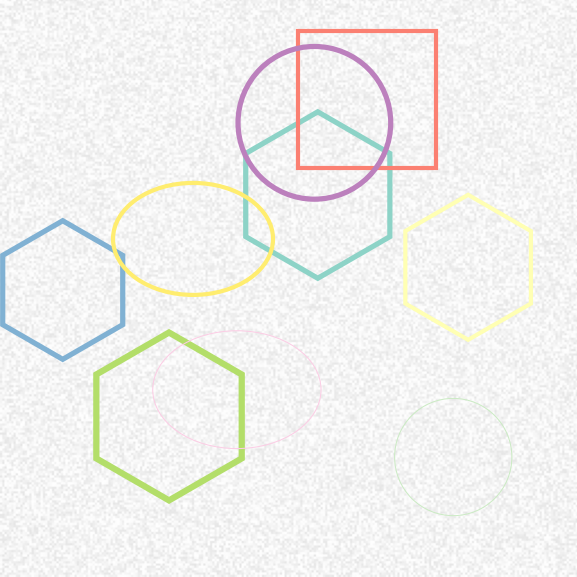[{"shape": "hexagon", "thickness": 2.5, "radius": 0.72, "center": [0.55, 0.661]}, {"shape": "hexagon", "thickness": 2, "radius": 0.63, "center": [0.811, 0.536]}, {"shape": "square", "thickness": 2, "radius": 0.59, "center": [0.636, 0.827]}, {"shape": "hexagon", "thickness": 2.5, "radius": 0.6, "center": [0.109, 0.497]}, {"shape": "hexagon", "thickness": 3, "radius": 0.73, "center": [0.293, 0.278]}, {"shape": "oval", "thickness": 0.5, "radius": 0.73, "center": [0.41, 0.324]}, {"shape": "circle", "thickness": 2.5, "radius": 0.66, "center": [0.544, 0.786]}, {"shape": "circle", "thickness": 0.5, "radius": 0.51, "center": [0.785, 0.208]}, {"shape": "oval", "thickness": 2, "radius": 0.69, "center": [0.334, 0.585]}]